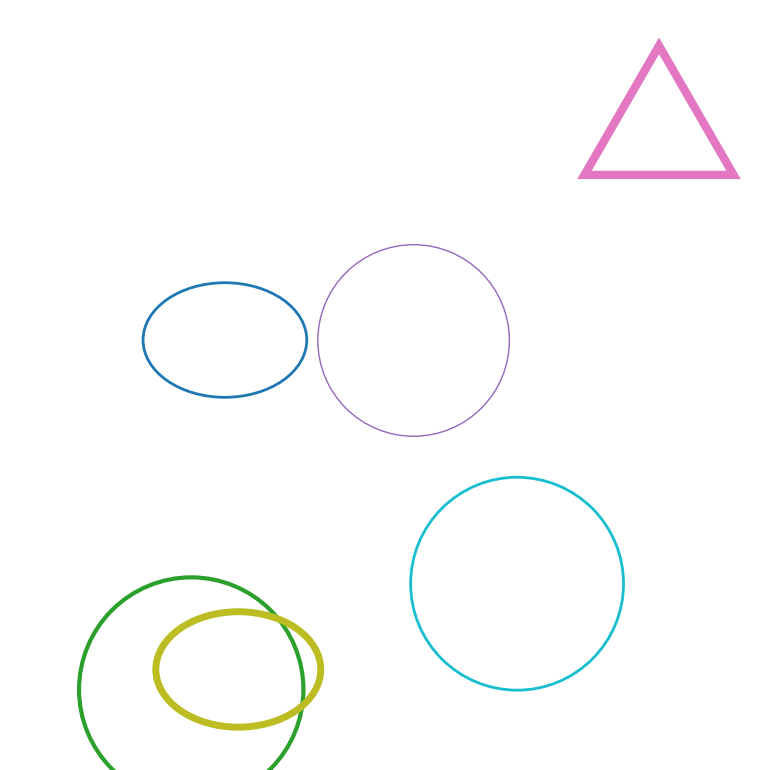[{"shape": "oval", "thickness": 1, "radius": 0.53, "center": [0.292, 0.558]}, {"shape": "circle", "thickness": 1.5, "radius": 0.73, "center": [0.248, 0.104]}, {"shape": "circle", "thickness": 0.5, "radius": 0.62, "center": [0.537, 0.558]}, {"shape": "triangle", "thickness": 3, "radius": 0.56, "center": [0.856, 0.829]}, {"shape": "oval", "thickness": 2.5, "radius": 0.54, "center": [0.309, 0.131]}, {"shape": "circle", "thickness": 1, "radius": 0.69, "center": [0.672, 0.242]}]